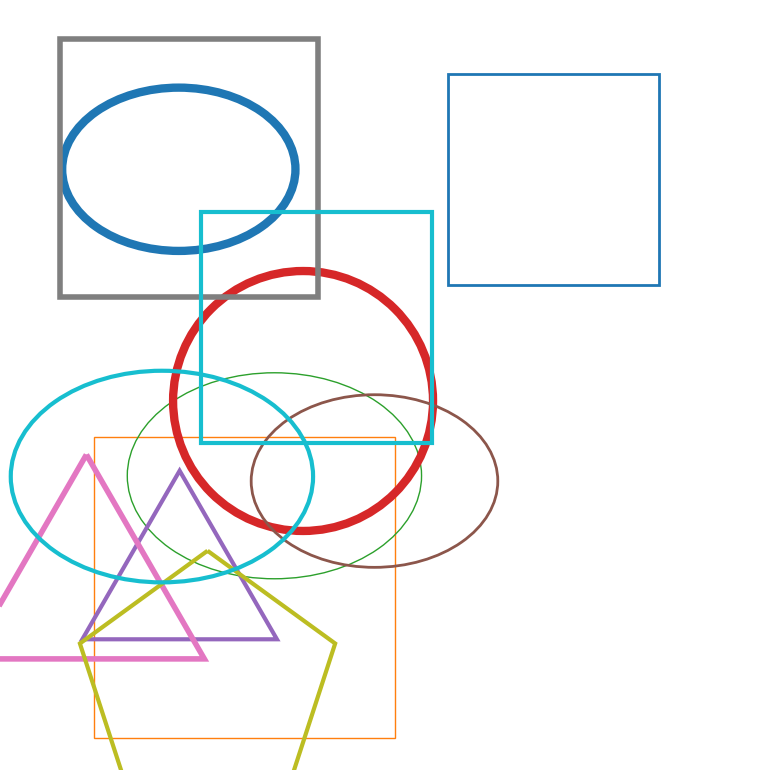[{"shape": "oval", "thickness": 3, "radius": 0.76, "center": [0.232, 0.78]}, {"shape": "square", "thickness": 1, "radius": 0.68, "center": [0.719, 0.767]}, {"shape": "square", "thickness": 0.5, "radius": 0.98, "center": [0.318, 0.237]}, {"shape": "oval", "thickness": 0.5, "radius": 0.96, "center": [0.356, 0.382]}, {"shape": "circle", "thickness": 3, "radius": 0.84, "center": [0.394, 0.479]}, {"shape": "triangle", "thickness": 1.5, "radius": 0.73, "center": [0.233, 0.243]}, {"shape": "oval", "thickness": 1, "radius": 0.8, "center": [0.486, 0.375]}, {"shape": "triangle", "thickness": 2, "radius": 0.88, "center": [0.112, 0.233]}, {"shape": "square", "thickness": 2, "radius": 0.84, "center": [0.245, 0.782]}, {"shape": "pentagon", "thickness": 1.5, "radius": 0.87, "center": [0.27, 0.11]}, {"shape": "oval", "thickness": 1.5, "radius": 0.98, "center": [0.21, 0.381]}, {"shape": "square", "thickness": 1.5, "radius": 0.75, "center": [0.411, 0.575]}]